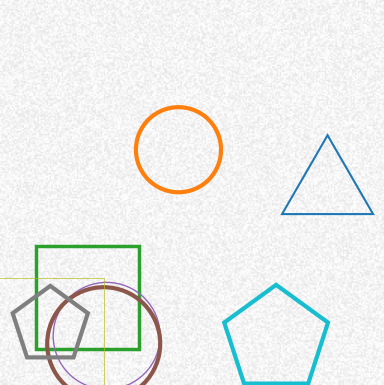[{"shape": "triangle", "thickness": 1.5, "radius": 0.68, "center": [0.851, 0.512]}, {"shape": "circle", "thickness": 3, "radius": 0.55, "center": [0.464, 0.611]}, {"shape": "square", "thickness": 2.5, "radius": 0.67, "center": [0.227, 0.228]}, {"shape": "circle", "thickness": 1, "radius": 0.69, "center": [0.277, 0.128]}, {"shape": "circle", "thickness": 3, "radius": 0.73, "center": [0.269, 0.107]}, {"shape": "pentagon", "thickness": 3, "radius": 0.51, "center": [0.131, 0.155]}, {"shape": "square", "thickness": 0.5, "radius": 0.71, "center": [0.128, 0.137]}, {"shape": "pentagon", "thickness": 3, "radius": 0.71, "center": [0.717, 0.118]}]